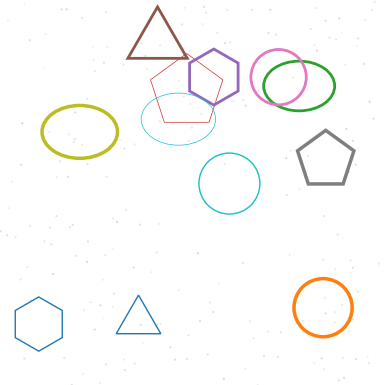[{"shape": "hexagon", "thickness": 1, "radius": 0.35, "center": [0.101, 0.158]}, {"shape": "triangle", "thickness": 1, "radius": 0.33, "center": [0.36, 0.167]}, {"shape": "circle", "thickness": 2.5, "radius": 0.38, "center": [0.839, 0.201]}, {"shape": "oval", "thickness": 2, "radius": 0.46, "center": [0.777, 0.777]}, {"shape": "pentagon", "thickness": 0.5, "radius": 0.49, "center": [0.485, 0.762]}, {"shape": "hexagon", "thickness": 2, "radius": 0.36, "center": [0.555, 0.8]}, {"shape": "triangle", "thickness": 2, "radius": 0.45, "center": [0.409, 0.893]}, {"shape": "circle", "thickness": 2, "radius": 0.36, "center": [0.724, 0.8]}, {"shape": "pentagon", "thickness": 2.5, "radius": 0.38, "center": [0.846, 0.584]}, {"shape": "oval", "thickness": 2.5, "radius": 0.49, "center": [0.207, 0.657]}, {"shape": "circle", "thickness": 1, "radius": 0.4, "center": [0.596, 0.523]}, {"shape": "oval", "thickness": 0.5, "radius": 0.48, "center": [0.463, 0.691]}]